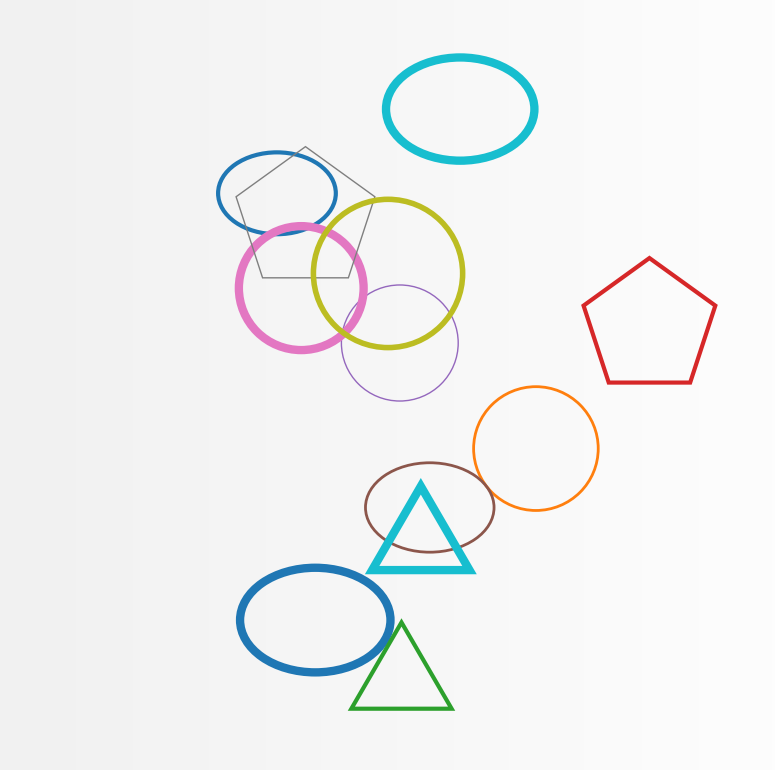[{"shape": "oval", "thickness": 1.5, "radius": 0.38, "center": [0.357, 0.749]}, {"shape": "oval", "thickness": 3, "radius": 0.49, "center": [0.407, 0.195]}, {"shape": "circle", "thickness": 1, "radius": 0.4, "center": [0.692, 0.417]}, {"shape": "triangle", "thickness": 1.5, "radius": 0.37, "center": [0.518, 0.117]}, {"shape": "pentagon", "thickness": 1.5, "radius": 0.45, "center": [0.838, 0.575]}, {"shape": "circle", "thickness": 0.5, "radius": 0.38, "center": [0.516, 0.555]}, {"shape": "oval", "thickness": 1, "radius": 0.41, "center": [0.555, 0.341]}, {"shape": "circle", "thickness": 3, "radius": 0.4, "center": [0.389, 0.626]}, {"shape": "pentagon", "thickness": 0.5, "radius": 0.47, "center": [0.394, 0.715]}, {"shape": "circle", "thickness": 2, "radius": 0.48, "center": [0.501, 0.645]}, {"shape": "oval", "thickness": 3, "radius": 0.48, "center": [0.594, 0.858]}, {"shape": "triangle", "thickness": 3, "radius": 0.36, "center": [0.543, 0.296]}]